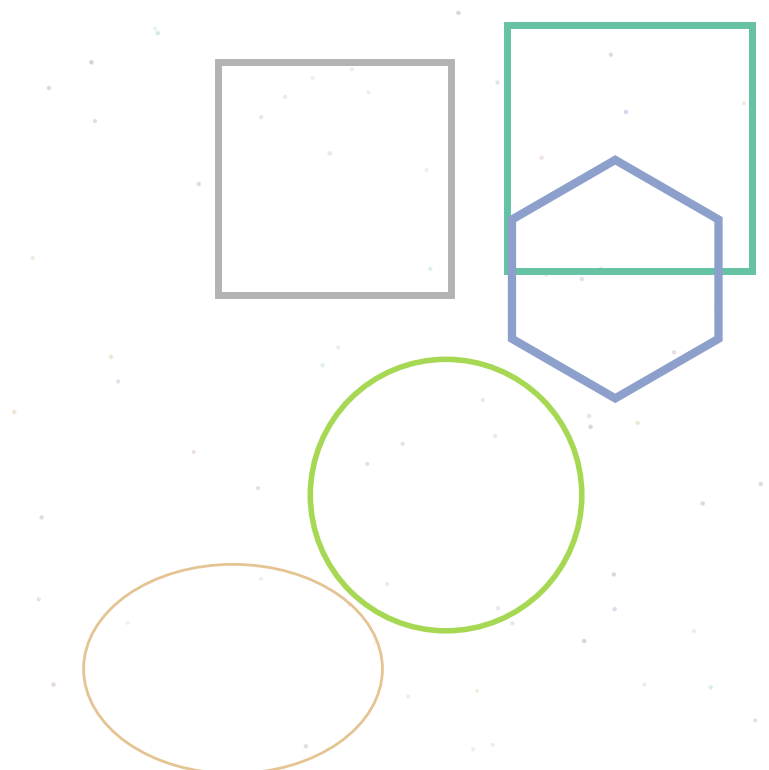[{"shape": "square", "thickness": 2.5, "radius": 0.8, "center": [0.818, 0.808]}, {"shape": "hexagon", "thickness": 3, "radius": 0.77, "center": [0.799, 0.637]}, {"shape": "circle", "thickness": 2, "radius": 0.88, "center": [0.579, 0.357]}, {"shape": "oval", "thickness": 1, "radius": 0.97, "center": [0.303, 0.131]}, {"shape": "square", "thickness": 2.5, "radius": 0.76, "center": [0.434, 0.768]}]